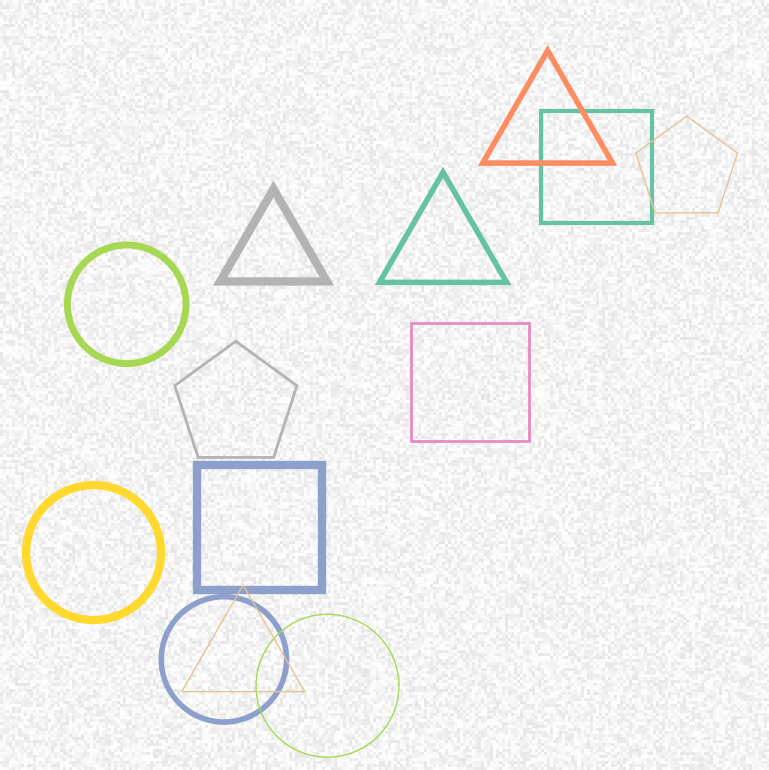[{"shape": "square", "thickness": 1.5, "radius": 0.36, "center": [0.775, 0.783]}, {"shape": "triangle", "thickness": 2, "radius": 0.48, "center": [0.575, 0.681]}, {"shape": "triangle", "thickness": 2, "radius": 0.49, "center": [0.711, 0.837]}, {"shape": "circle", "thickness": 2, "radius": 0.41, "center": [0.291, 0.144]}, {"shape": "square", "thickness": 3, "radius": 0.41, "center": [0.338, 0.315]}, {"shape": "square", "thickness": 1, "radius": 0.38, "center": [0.611, 0.504]}, {"shape": "circle", "thickness": 0.5, "radius": 0.46, "center": [0.425, 0.109]}, {"shape": "circle", "thickness": 2.5, "radius": 0.39, "center": [0.165, 0.605]}, {"shape": "circle", "thickness": 3, "radius": 0.44, "center": [0.121, 0.282]}, {"shape": "triangle", "thickness": 0.5, "radius": 0.46, "center": [0.316, 0.148]}, {"shape": "pentagon", "thickness": 0.5, "radius": 0.35, "center": [0.892, 0.78]}, {"shape": "pentagon", "thickness": 1, "radius": 0.42, "center": [0.306, 0.473]}, {"shape": "triangle", "thickness": 3, "radius": 0.4, "center": [0.355, 0.674]}]